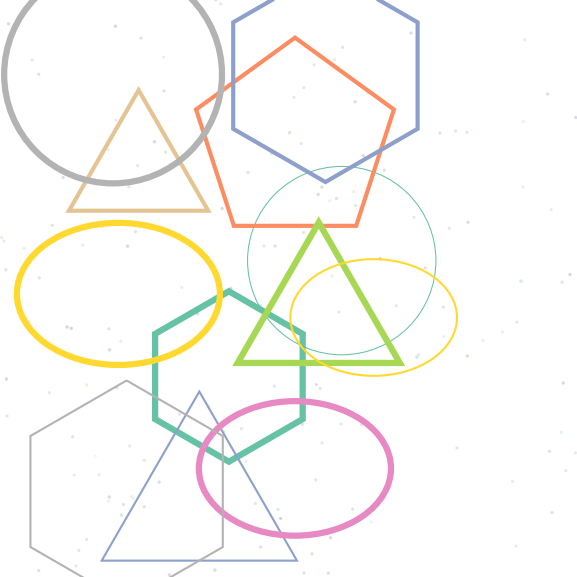[{"shape": "circle", "thickness": 0.5, "radius": 0.82, "center": [0.592, 0.548]}, {"shape": "hexagon", "thickness": 3, "radius": 0.74, "center": [0.396, 0.347]}, {"shape": "pentagon", "thickness": 2, "radius": 0.9, "center": [0.511, 0.754]}, {"shape": "hexagon", "thickness": 2, "radius": 0.92, "center": [0.563, 0.868]}, {"shape": "triangle", "thickness": 1, "radius": 0.98, "center": [0.345, 0.126]}, {"shape": "oval", "thickness": 3, "radius": 0.83, "center": [0.511, 0.188]}, {"shape": "triangle", "thickness": 3, "radius": 0.81, "center": [0.552, 0.452]}, {"shape": "oval", "thickness": 3, "radius": 0.88, "center": [0.205, 0.49]}, {"shape": "oval", "thickness": 1, "radius": 0.72, "center": [0.647, 0.449]}, {"shape": "triangle", "thickness": 2, "radius": 0.7, "center": [0.24, 0.704]}, {"shape": "hexagon", "thickness": 1, "radius": 0.96, "center": [0.219, 0.148]}, {"shape": "circle", "thickness": 3, "radius": 0.94, "center": [0.196, 0.87]}]